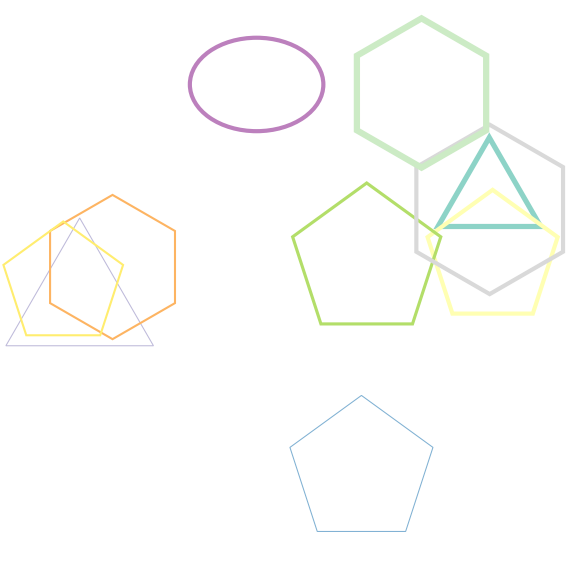[{"shape": "triangle", "thickness": 2.5, "radius": 0.51, "center": [0.847, 0.658]}, {"shape": "pentagon", "thickness": 2, "radius": 0.59, "center": [0.853, 0.552]}, {"shape": "triangle", "thickness": 0.5, "radius": 0.74, "center": [0.138, 0.474]}, {"shape": "pentagon", "thickness": 0.5, "radius": 0.65, "center": [0.626, 0.184]}, {"shape": "hexagon", "thickness": 1, "radius": 0.62, "center": [0.195, 0.537]}, {"shape": "pentagon", "thickness": 1.5, "radius": 0.67, "center": [0.635, 0.547]}, {"shape": "hexagon", "thickness": 2, "radius": 0.73, "center": [0.848, 0.637]}, {"shape": "oval", "thickness": 2, "radius": 0.58, "center": [0.444, 0.853]}, {"shape": "hexagon", "thickness": 3, "radius": 0.65, "center": [0.73, 0.838]}, {"shape": "pentagon", "thickness": 1, "radius": 0.54, "center": [0.11, 0.507]}]